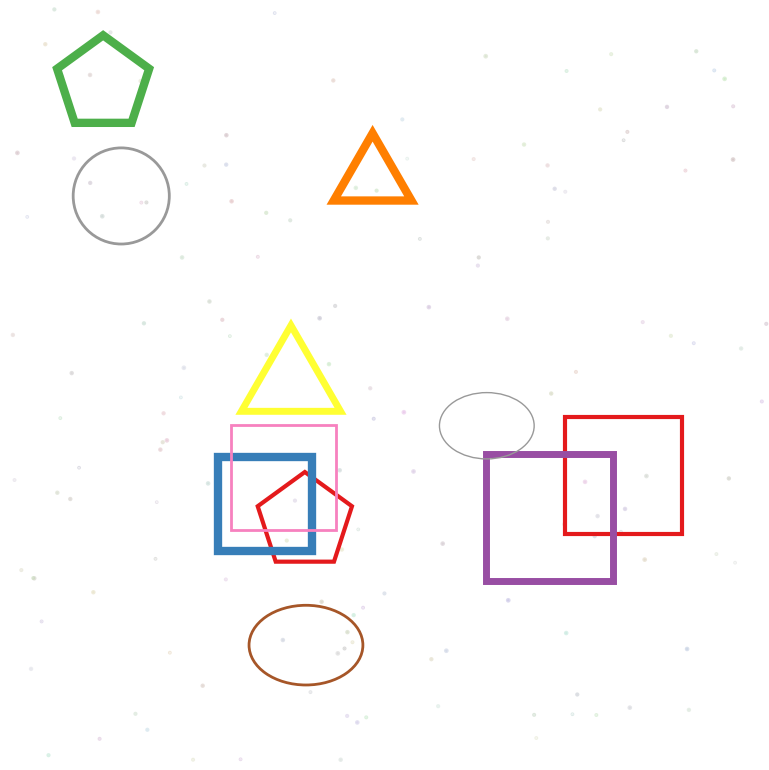[{"shape": "square", "thickness": 1.5, "radius": 0.38, "center": [0.81, 0.383]}, {"shape": "pentagon", "thickness": 1.5, "radius": 0.32, "center": [0.396, 0.323]}, {"shape": "square", "thickness": 3, "radius": 0.3, "center": [0.344, 0.346]}, {"shape": "pentagon", "thickness": 3, "radius": 0.31, "center": [0.134, 0.891]}, {"shape": "square", "thickness": 2.5, "radius": 0.41, "center": [0.714, 0.328]}, {"shape": "triangle", "thickness": 3, "radius": 0.29, "center": [0.484, 0.769]}, {"shape": "triangle", "thickness": 2.5, "radius": 0.37, "center": [0.378, 0.503]}, {"shape": "oval", "thickness": 1, "radius": 0.37, "center": [0.397, 0.162]}, {"shape": "square", "thickness": 1, "radius": 0.34, "center": [0.369, 0.379]}, {"shape": "oval", "thickness": 0.5, "radius": 0.31, "center": [0.632, 0.447]}, {"shape": "circle", "thickness": 1, "radius": 0.31, "center": [0.157, 0.746]}]